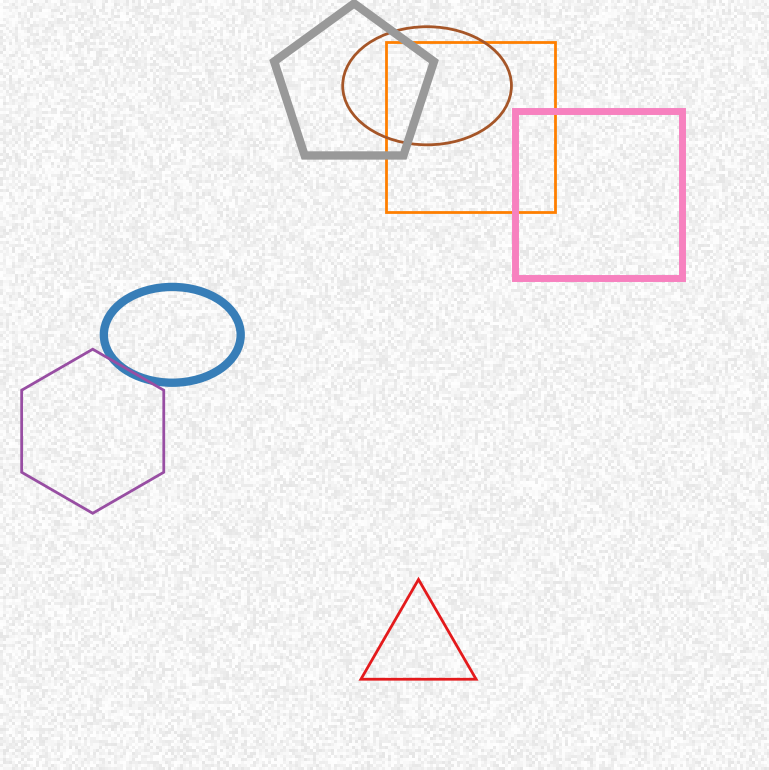[{"shape": "triangle", "thickness": 1, "radius": 0.43, "center": [0.544, 0.161]}, {"shape": "oval", "thickness": 3, "radius": 0.44, "center": [0.224, 0.565]}, {"shape": "hexagon", "thickness": 1, "radius": 0.53, "center": [0.12, 0.44]}, {"shape": "square", "thickness": 1, "radius": 0.55, "center": [0.611, 0.835]}, {"shape": "oval", "thickness": 1, "radius": 0.55, "center": [0.555, 0.889]}, {"shape": "square", "thickness": 2.5, "radius": 0.54, "center": [0.777, 0.748]}, {"shape": "pentagon", "thickness": 3, "radius": 0.55, "center": [0.46, 0.886]}]